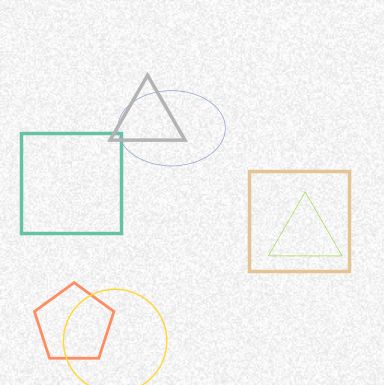[{"shape": "square", "thickness": 2.5, "radius": 0.65, "center": [0.185, 0.525]}, {"shape": "pentagon", "thickness": 2, "radius": 0.54, "center": [0.193, 0.157]}, {"shape": "oval", "thickness": 0.5, "radius": 0.7, "center": [0.446, 0.667]}, {"shape": "triangle", "thickness": 0.5, "radius": 0.55, "center": [0.793, 0.391]}, {"shape": "circle", "thickness": 1, "radius": 0.67, "center": [0.299, 0.114]}, {"shape": "square", "thickness": 2.5, "radius": 0.65, "center": [0.776, 0.425]}, {"shape": "triangle", "thickness": 2.5, "radius": 0.56, "center": [0.383, 0.692]}]